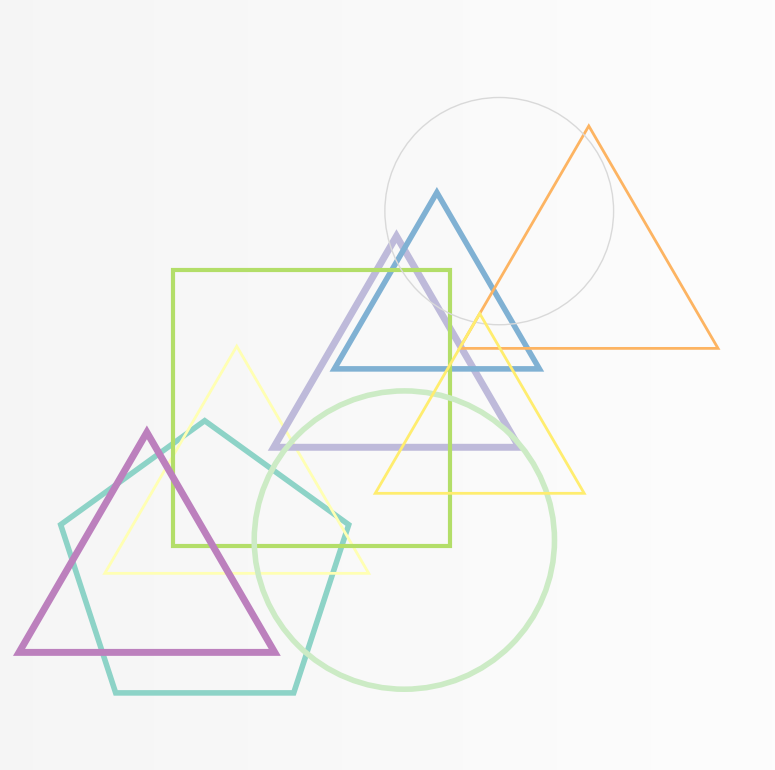[{"shape": "pentagon", "thickness": 2, "radius": 0.98, "center": [0.264, 0.258]}, {"shape": "triangle", "thickness": 1, "radius": 0.98, "center": [0.305, 0.354]}, {"shape": "triangle", "thickness": 2.5, "radius": 0.91, "center": [0.512, 0.511]}, {"shape": "triangle", "thickness": 2, "radius": 0.76, "center": [0.564, 0.597]}, {"shape": "triangle", "thickness": 1, "radius": 0.96, "center": [0.76, 0.644]}, {"shape": "square", "thickness": 1.5, "radius": 0.89, "center": [0.403, 0.47]}, {"shape": "circle", "thickness": 0.5, "radius": 0.74, "center": [0.644, 0.726]}, {"shape": "triangle", "thickness": 2.5, "radius": 0.95, "center": [0.19, 0.248]}, {"shape": "circle", "thickness": 2, "radius": 0.97, "center": [0.522, 0.299]}, {"shape": "triangle", "thickness": 1, "radius": 0.78, "center": [0.619, 0.437]}]